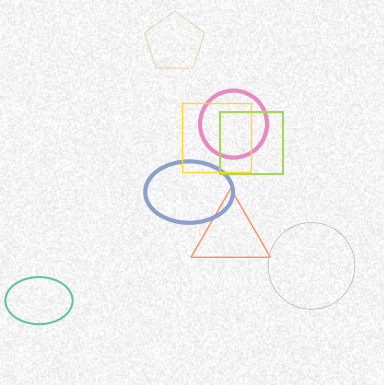[{"shape": "oval", "thickness": 1.5, "radius": 0.44, "center": [0.101, 0.219]}, {"shape": "triangle", "thickness": 1, "radius": 0.6, "center": [0.599, 0.391]}, {"shape": "oval", "thickness": 3, "radius": 0.57, "center": [0.491, 0.501]}, {"shape": "circle", "thickness": 3, "radius": 0.44, "center": [0.607, 0.678]}, {"shape": "square", "thickness": 1.5, "radius": 0.4, "center": [0.653, 0.629]}, {"shape": "square", "thickness": 1, "radius": 0.45, "center": [0.562, 0.642]}, {"shape": "pentagon", "thickness": 0.5, "radius": 0.41, "center": [0.453, 0.889]}, {"shape": "circle", "thickness": 0.5, "radius": 0.56, "center": [0.809, 0.309]}]